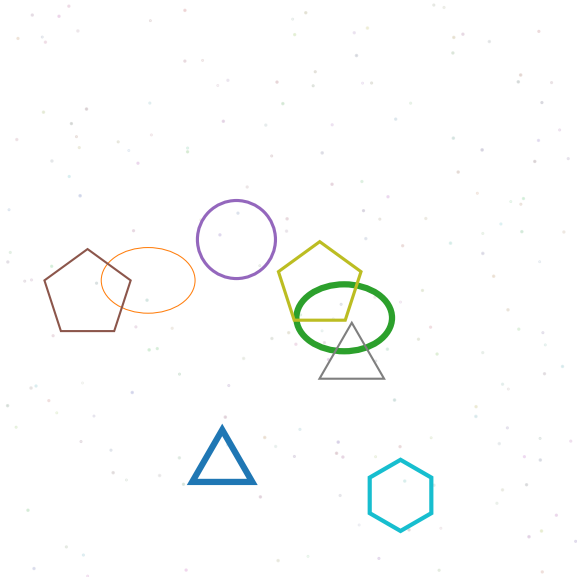[{"shape": "triangle", "thickness": 3, "radius": 0.3, "center": [0.385, 0.195]}, {"shape": "oval", "thickness": 0.5, "radius": 0.41, "center": [0.257, 0.514]}, {"shape": "oval", "thickness": 3, "radius": 0.41, "center": [0.596, 0.449]}, {"shape": "circle", "thickness": 1.5, "radius": 0.34, "center": [0.409, 0.584]}, {"shape": "pentagon", "thickness": 1, "radius": 0.39, "center": [0.152, 0.489]}, {"shape": "triangle", "thickness": 1, "radius": 0.32, "center": [0.609, 0.376]}, {"shape": "pentagon", "thickness": 1.5, "radius": 0.38, "center": [0.554, 0.505]}, {"shape": "hexagon", "thickness": 2, "radius": 0.31, "center": [0.694, 0.141]}]